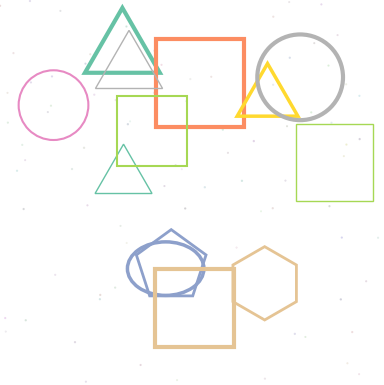[{"shape": "triangle", "thickness": 1, "radius": 0.43, "center": [0.321, 0.54]}, {"shape": "triangle", "thickness": 3, "radius": 0.56, "center": [0.318, 0.867]}, {"shape": "square", "thickness": 3, "radius": 0.57, "center": [0.519, 0.785]}, {"shape": "pentagon", "thickness": 2, "radius": 0.48, "center": [0.445, 0.308]}, {"shape": "oval", "thickness": 2.5, "radius": 0.5, "center": [0.43, 0.302]}, {"shape": "circle", "thickness": 1.5, "radius": 0.45, "center": [0.139, 0.727]}, {"shape": "square", "thickness": 1.5, "radius": 0.46, "center": [0.394, 0.66]}, {"shape": "square", "thickness": 1, "radius": 0.5, "center": [0.869, 0.577]}, {"shape": "triangle", "thickness": 2.5, "radius": 0.46, "center": [0.695, 0.744]}, {"shape": "hexagon", "thickness": 2, "radius": 0.48, "center": [0.687, 0.264]}, {"shape": "square", "thickness": 3, "radius": 0.51, "center": [0.505, 0.2]}, {"shape": "circle", "thickness": 3, "radius": 0.56, "center": [0.78, 0.799]}, {"shape": "triangle", "thickness": 1, "radius": 0.5, "center": [0.335, 0.82]}]